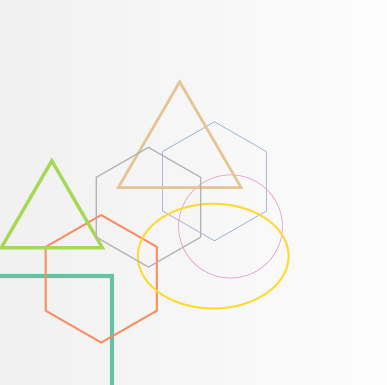[{"shape": "square", "thickness": 3, "radius": 0.8, "center": [0.129, 0.123]}, {"shape": "hexagon", "thickness": 1.5, "radius": 0.83, "center": [0.261, 0.276]}, {"shape": "hexagon", "thickness": 0.5, "radius": 0.77, "center": [0.553, 0.529]}, {"shape": "circle", "thickness": 0.5, "radius": 0.67, "center": [0.595, 0.412]}, {"shape": "triangle", "thickness": 2.5, "radius": 0.75, "center": [0.134, 0.432]}, {"shape": "oval", "thickness": 1.5, "radius": 0.97, "center": [0.55, 0.335]}, {"shape": "triangle", "thickness": 2, "radius": 0.92, "center": [0.464, 0.604]}, {"shape": "hexagon", "thickness": 1, "radius": 0.78, "center": [0.383, 0.462]}]